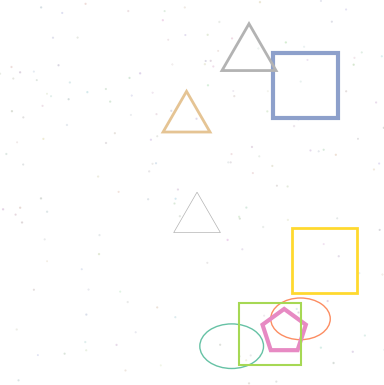[{"shape": "oval", "thickness": 1, "radius": 0.41, "center": [0.602, 0.101]}, {"shape": "oval", "thickness": 1, "radius": 0.39, "center": [0.781, 0.172]}, {"shape": "square", "thickness": 3, "radius": 0.42, "center": [0.794, 0.779]}, {"shape": "pentagon", "thickness": 3, "radius": 0.3, "center": [0.738, 0.138]}, {"shape": "square", "thickness": 1.5, "radius": 0.4, "center": [0.701, 0.132]}, {"shape": "square", "thickness": 2, "radius": 0.42, "center": [0.842, 0.323]}, {"shape": "triangle", "thickness": 2, "radius": 0.35, "center": [0.485, 0.692]}, {"shape": "triangle", "thickness": 0.5, "radius": 0.35, "center": [0.512, 0.431]}, {"shape": "triangle", "thickness": 2, "radius": 0.41, "center": [0.647, 0.857]}]